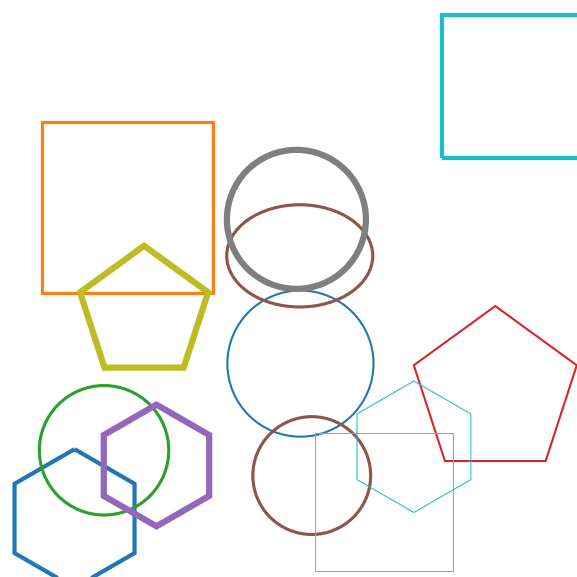[{"shape": "hexagon", "thickness": 2, "radius": 0.6, "center": [0.129, 0.101]}, {"shape": "circle", "thickness": 1, "radius": 0.63, "center": [0.52, 0.37]}, {"shape": "square", "thickness": 1.5, "radius": 0.74, "center": [0.221, 0.64]}, {"shape": "circle", "thickness": 1.5, "radius": 0.56, "center": [0.18, 0.219]}, {"shape": "pentagon", "thickness": 1, "radius": 0.74, "center": [0.858, 0.321]}, {"shape": "hexagon", "thickness": 3, "radius": 0.53, "center": [0.271, 0.193]}, {"shape": "oval", "thickness": 1.5, "radius": 0.63, "center": [0.519, 0.556]}, {"shape": "circle", "thickness": 1.5, "radius": 0.51, "center": [0.54, 0.176]}, {"shape": "square", "thickness": 0.5, "radius": 0.6, "center": [0.665, 0.129]}, {"shape": "circle", "thickness": 3, "radius": 0.6, "center": [0.513, 0.619]}, {"shape": "pentagon", "thickness": 3, "radius": 0.58, "center": [0.249, 0.457]}, {"shape": "hexagon", "thickness": 0.5, "radius": 0.57, "center": [0.717, 0.226]}, {"shape": "square", "thickness": 2, "radius": 0.62, "center": [0.89, 0.85]}]